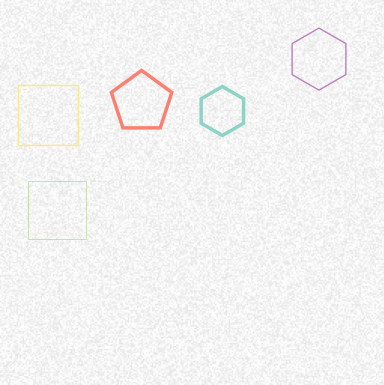[{"shape": "hexagon", "thickness": 2.5, "radius": 0.32, "center": [0.578, 0.712]}, {"shape": "pentagon", "thickness": 2.5, "radius": 0.41, "center": [0.368, 0.735]}, {"shape": "square", "thickness": 0.5, "radius": 0.37, "center": [0.149, 0.455]}, {"shape": "hexagon", "thickness": 1, "radius": 0.4, "center": [0.829, 0.846]}, {"shape": "square", "thickness": 1, "radius": 0.39, "center": [0.125, 0.702]}]